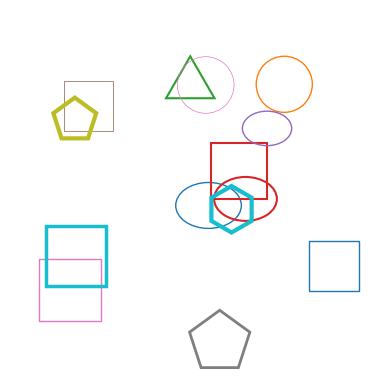[{"shape": "oval", "thickness": 1, "radius": 0.43, "center": [0.542, 0.466]}, {"shape": "square", "thickness": 1, "radius": 0.32, "center": [0.867, 0.309]}, {"shape": "circle", "thickness": 1, "radius": 0.36, "center": [0.738, 0.781]}, {"shape": "triangle", "thickness": 1.5, "radius": 0.36, "center": [0.494, 0.781]}, {"shape": "square", "thickness": 1.5, "radius": 0.36, "center": [0.62, 0.555]}, {"shape": "oval", "thickness": 1.5, "radius": 0.41, "center": [0.638, 0.483]}, {"shape": "oval", "thickness": 1, "radius": 0.32, "center": [0.694, 0.666]}, {"shape": "square", "thickness": 0.5, "radius": 0.32, "center": [0.23, 0.724]}, {"shape": "square", "thickness": 1, "radius": 0.4, "center": [0.181, 0.246]}, {"shape": "circle", "thickness": 0.5, "radius": 0.37, "center": [0.534, 0.779]}, {"shape": "pentagon", "thickness": 2, "radius": 0.41, "center": [0.571, 0.112]}, {"shape": "pentagon", "thickness": 3, "radius": 0.29, "center": [0.194, 0.688]}, {"shape": "hexagon", "thickness": 3, "radius": 0.3, "center": [0.601, 0.456]}, {"shape": "square", "thickness": 2.5, "radius": 0.39, "center": [0.198, 0.336]}]